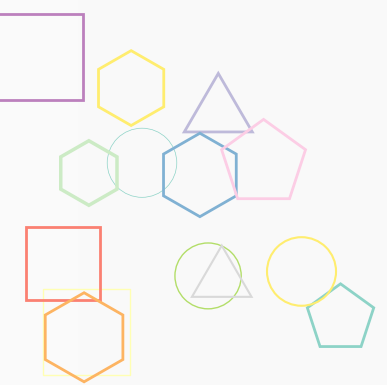[{"shape": "circle", "thickness": 0.5, "radius": 0.45, "center": [0.366, 0.577]}, {"shape": "pentagon", "thickness": 2, "radius": 0.45, "center": [0.879, 0.173]}, {"shape": "square", "thickness": 1, "radius": 0.56, "center": [0.223, 0.139]}, {"shape": "triangle", "thickness": 2, "radius": 0.51, "center": [0.563, 0.708]}, {"shape": "square", "thickness": 2, "radius": 0.48, "center": [0.163, 0.315]}, {"shape": "hexagon", "thickness": 2, "radius": 0.54, "center": [0.516, 0.546]}, {"shape": "hexagon", "thickness": 2, "radius": 0.58, "center": [0.217, 0.124]}, {"shape": "circle", "thickness": 1, "radius": 0.43, "center": [0.537, 0.283]}, {"shape": "pentagon", "thickness": 2, "radius": 0.57, "center": [0.68, 0.576]}, {"shape": "triangle", "thickness": 1.5, "radius": 0.44, "center": [0.572, 0.273]}, {"shape": "square", "thickness": 2, "radius": 0.56, "center": [0.102, 0.851]}, {"shape": "hexagon", "thickness": 2.5, "radius": 0.42, "center": [0.229, 0.551]}, {"shape": "hexagon", "thickness": 2, "radius": 0.49, "center": [0.338, 0.771]}, {"shape": "circle", "thickness": 1.5, "radius": 0.45, "center": [0.778, 0.295]}]